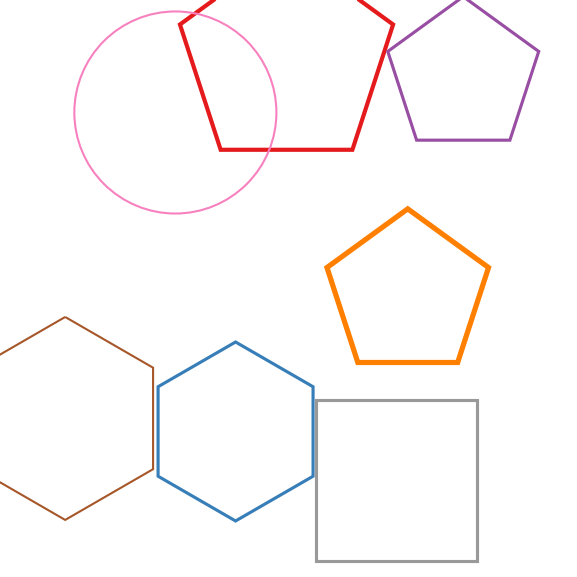[{"shape": "pentagon", "thickness": 2, "radius": 0.97, "center": [0.496, 0.897]}, {"shape": "hexagon", "thickness": 1.5, "radius": 0.77, "center": [0.408, 0.252]}, {"shape": "pentagon", "thickness": 1.5, "radius": 0.69, "center": [0.802, 0.868]}, {"shape": "pentagon", "thickness": 2.5, "radius": 0.74, "center": [0.706, 0.49]}, {"shape": "hexagon", "thickness": 1, "radius": 0.88, "center": [0.113, 0.275]}, {"shape": "circle", "thickness": 1, "radius": 0.87, "center": [0.304, 0.804]}, {"shape": "square", "thickness": 1.5, "radius": 0.7, "center": [0.687, 0.167]}]